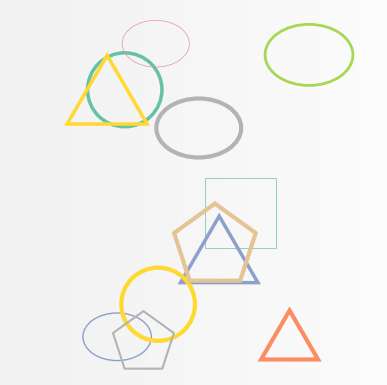[{"shape": "circle", "thickness": 2.5, "radius": 0.48, "center": [0.322, 0.767]}, {"shape": "square", "thickness": 0.5, "radius": 0.46, "center": [0.621, 0.447]}, {"shape": "triangle", "thickness": 3, "radius": 0.42, "center": [0.747, 0.109]}, {"shape": "oval", "thickness": 1, "radius": 0.44, "center": [0.302, 0.125]}, {"shape": "triangle", "thickness": 2.5, "radius": 0.58, "center": [0.566, 0.324]}, {"shape": "oval", "thickness": 0.5, "radius": 0.43, "center": [0.402, 0.886]}, {"shape": "oval", "thickness": 2, "radius": 0.57, "center": [0.797, 0.857]}, {"shape": "triangle", "thickness": 2.5, "radius": 0.6, "center": [0.276, 0.737]}, {"shape": "circle", "thickness": 3, "radius": 0.48, "center": [0.408, 0.21]}, {"shape": "pentagon", "thickness": 3, "radius": 0.55, "center": [0.555, 0.361]}, {"shape": "oval", "thickness": 3, "radius": 0.55, "center": [0.513, 0.668]}, {"shape": "pentagon", "thickness": 1.5, "radius": 0.41, "center": [0.37, 0.109]}]